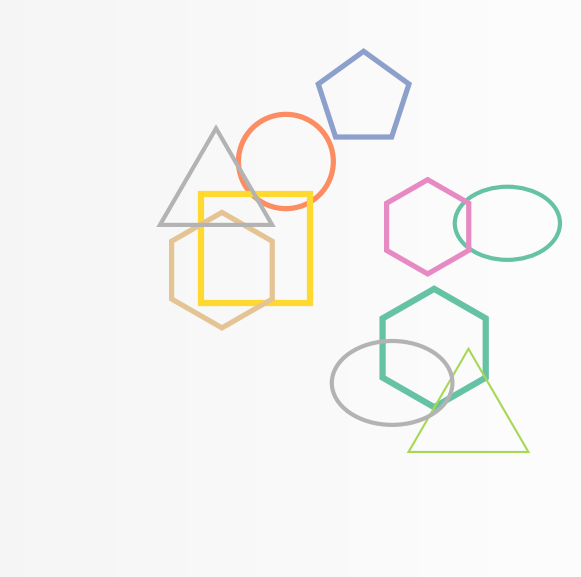[{"shape": "oval", "thickness": 2, "radius": 0.45, "center": [0.873, 0.612]}, {"shape": "hexagon", "thickness": 3, "radius": 0.51, "center": [0.747, 0.397]}, {"shape": "circle", "thickness": 2.5, "radius": 0.41, "center": [0.492, 0.72]}, {"shape": "pentagon", "thickness": 2.5, "radius": 0.41, "center": [0.626, 0.828]}, {"shape": "hexagon", "thickness": 2.5, "radius": 0.41, "center": [0.736, 0.606]}, {"shape": "triangle", "thickness": 1, "radius": 0.6, "center": [0.806, 0.276]}, {"shape": "square", "thickness": 3, "radius": 0.47, "center": [0.439, 0.569]}, {"shape": "hexagon", "thickness": 2.5, "radius": 0.5, "center": [0.382, 0.531]}, {"shape": "oval", "thickness": 2, "radius": 0.52, "center": [0.675, 0.336]}, {"shape": "triangle", "thickness": 2, "radius": 0.56, "center": [0.372, 0.665]}]